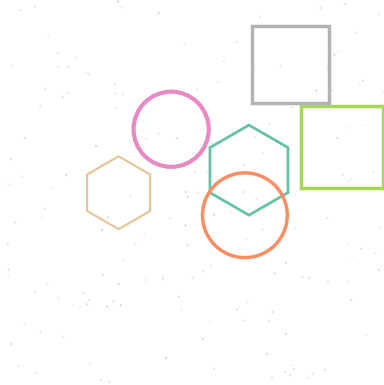[{"shape": "hexagon", "thickness": 2, "radius": 0.58, "center": [0.647, 0.558]}, {"shape": "circle", "thickness": 2.5, "radius": 0.55, "center": [0.636, 0.441]}, {"shape": "circle", "thickness": 3, "radius": 0.49, "center": [0.445, 0.664]}, {"shape": "square", "thickness": 2.5, "radius": 0.53, "center": [0.888, 0.619]}, {"shape": "hexagon", "thickness": 1.5, "radius": 0.47, "center": [0.308, 0.499]}, {"shape": "square", "thickness": 2.5, "radius": 0.5, "center": [0.754, 0.832]}]